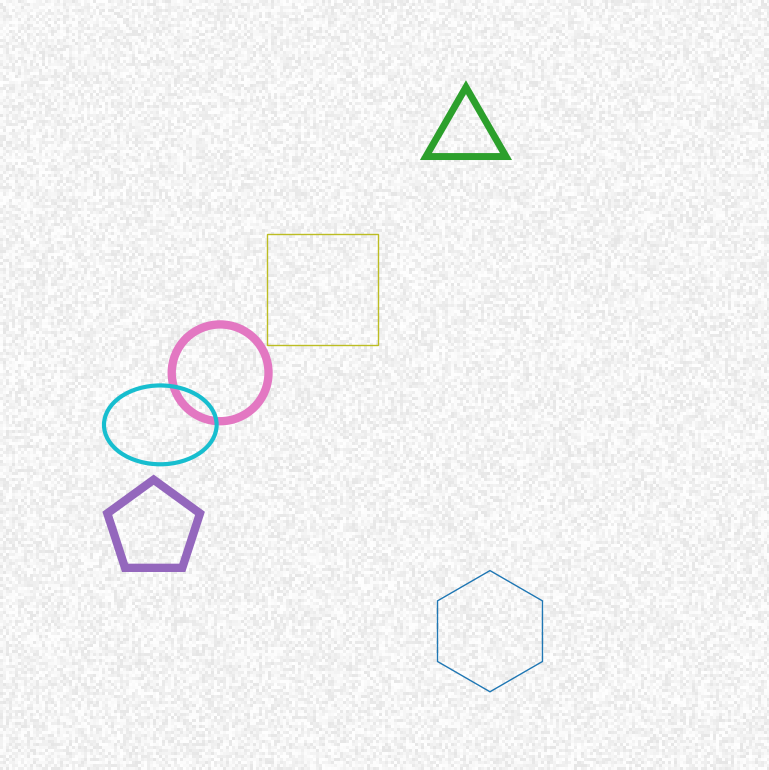[{"shape": "hexagon", "thickness": 0.5, "radius": 0.39, "center": [0.636, 0.18]}, {"shape": "triangle", "thickness": 2.5, "radius": 0.3, "center": [0.605, 0.827]}, {"shape": "pentagon", "thickness": 3, "radius": 0.32, "center": [0.2, 0.314]}, {"shape": "circle", "thickness": 3, "radius": 0.31, "center": [0.286, 0.516]}, {"shape": "square", "thickness": 0.5, "radius": 0.36, "center": [0.419, 0.625]}, {"shape": "oval", "thickness": 1.5, "radius": 0.37, "center": [0.208, 0.448]}]